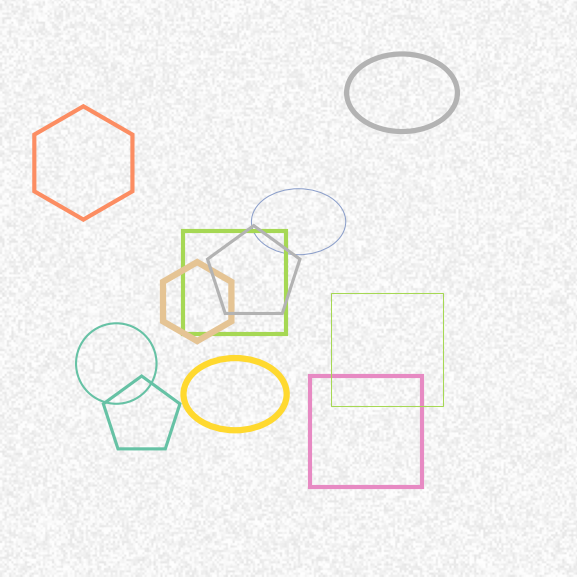[{"shape": "circle", "thickness": 1, "radius": 0.35, "center": [0.201, 0.37]}, {"shape": "pentagon", "thickness": 1.5, "radius": 0.35, "center": [0.245, 0.278]}, {"shape": "hexagon", "thickness": 2, "radius": 0.49, "center": [0.144, 0.717]}, {"shape": "oval", "thickness": 0.5, "radius": 0.41, "center": [0.517, 0.615]}, {"shape": "square", "thickness": 2, "radius": 0.48, "center": [0.634, 0.252]}, {"shape": "square", "thickness": 2, "radius": 0.45, "center": [0.407, 0.509]}, {"shape": "square", "thickness": 0.5, "radius": 0.49, "center": [0.67, 0.393]}, {"shape": "oval", "thickness": 3, "radius": 0.45, "center": [0.407, 0.317]}, {"shape": "hexagon", "thickness": 3, "radius": 0.34, "center": [0.341, 0.477]}, {"shape": "oval", "thickness": 2.5, "radius": 0.48, "center": [0.696, 0.839]}, {"shape": "pentagon", "thickness": 1.5, "radius": 0.42, "center": [0.439, 0.524]}]